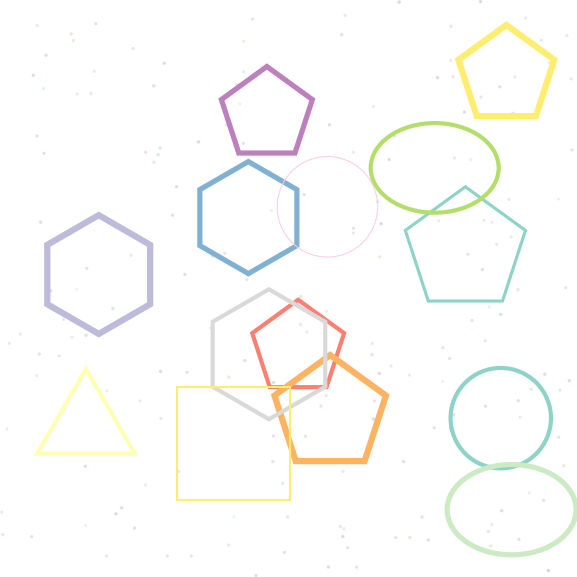[{"shape": "circle", "thickness": 2, "radius": 0.43, "center": [0.867, 0.275]}, {"shape": "pentagon", "thickness": 1.5, "radius": 0.55, "center": [0.806, 0.566]}, {"shape": "triangle", "thickness": 2, "radius": 0.49, "center": [0.149, 0.263]}, {"shape": "hexagon", "thickness": 3, "radius": 0.51, "center": [0.171, 0.524]}, {"shape": "pentagon", "thickness": 2, "radius": 0.42, "center": [0.516, 0.396]}, {"shape": "hexagon", "thickness": 2.5, "radius": 0.48, "center": [0.43, 0.622]}, {"shape": "pentagon", "thickness": 3, "radius": 0.51, "center": [0.572, 0.283]}, {"shape": "oval", "thickness": 2, "radius": 0.55, "center": [0.753, 0.708]}, {"shape": "circle", "thickness": 0.5, "radius": 0.44, "center": [0.567, 0.641]}, {"shape": "hexagon", "thickness": 2, "radius": 0.56, "center": [0.466, 0.386]}, {"shape": "pentagon", "thickness": 2.5, "radius": 0.41, "center": [0.462, 0.801]}, {"shape": "oval", "thickness": 2.5, "radius": 0.56, "center": [0.886, 0.117]}, {"shape": "pentagon", "thickness": 3, "radius": 0.44, "center": [0.877, 0.869]}, {"shape": "square", "thickness": 1, "radius": 0.49, "center": [0.404, 0.231]}]